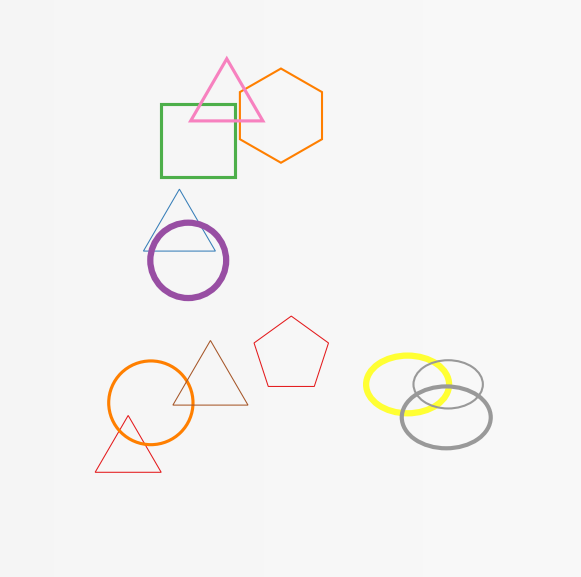[{"shape": "pentagon", "thickness": 0.5, "radius": 0.34, "center": [0.501, 0.384]}, {"shape": "triangle", "thickness": 0.5, "radius": 0.33, "center": [0.221, 0.214]}, {"shape": "triangle", "thickness": 0.5, "radius": 0.36, "center": [0.309, 0.6]}, {"shape": "square", "thickness": 1.5, "radius": 0.32, "center": [0.341, 0.756]}, {"shape": "circle", "thickness": 3, "radius": 0.33, "center": [0.324, 0.548]}, {"shape": "circle", "thickness": 1.5, "radius": 0.36, "center": [0.26, 0.302]}, {"shape": "hexagon", "thickness": 1, "radius": 0.41, "center": [0.483, 0.799]}, {"shape": "oval", "thickness": 3, "radius": 0.36, "center": [0.701, 0.333]}, {"shape": "triangle", "thickness": 0.5, "radius": 0.37, "center": [0.362, 0.335]}, {"shape": "triangle", "thickness": 1.5, "radius": 0.36, "center": [0.39, 0.826]}, {"shape": "oval", "thickness": 1, "radius": 0.3, "center": [0.771, 0.334]}, {"shape": "oval", "thickness": 2, "radius": 0.38, "center": [0.768, 0.276]}]